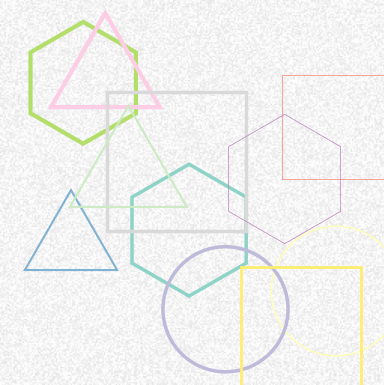[{"shape": "hexagon", "thickness": 2.5, "radius": 0.86, "center": [0.491, 0.402]}, {"shape": "circle", "thickness": 1, "radius": 0.84, "center": [0.873, 0.244]}, {"shape": "circle", "thickness": 2.5, "radius": 0.81, "center": [0.586, 0.197]}, {"shape": "square", "thickness": 0.5, "radius": 0.68, "center": [0.868, 0.67]}, {"shape": "triangle", "thickness": 1.5, "radius": 0.69, "center": [0.184, 0.368]}, {"shape": "hexagon", "thickness": 3, "radius": 0.79, "center": [0.216, 0.785]}, {"shape": "triangle", "thickness": 3, "radius": 0.81, "center": [0.273, 0.803]}, {"shape": "square", "thickness": 2.5, "radius": 0.9, "center": [0.457, 0.582]}, {"shape": "hexagon", "thickness": 0.5, "radius": 0.84, "center": [0.739, 0.535]}, {"shape": "triangle", "thickness": 1.5, "radius": 0.88, "center": [0.333, 0.55]}, {"shape": "square", "thickness": 2, "radius": 0.78, "center": [0.782, 0.152]}]